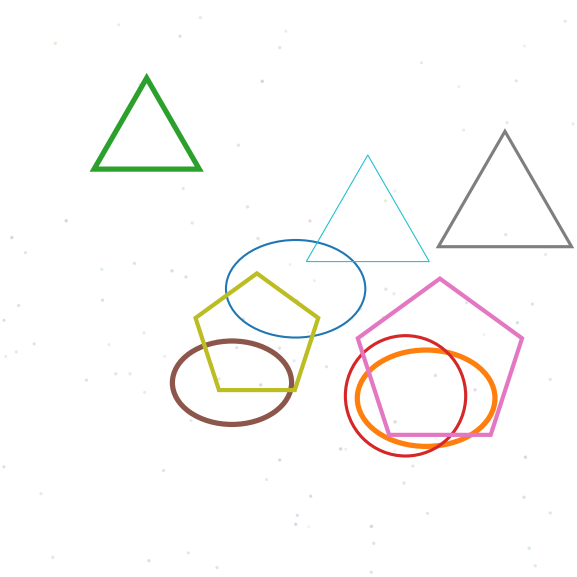[{"shape": "oval", "thickness": 1, "radius": 0.6, "center": [0.512, 0.499]}, {"shape": "oval", "thickness": 2.5, "radius": 0.6, "center": [0.738, 0.31]}, {"shape": "triangle", "thickness": 2.5, "radius": 0.53, "center": [0.254, 0.759]}, {"shape": "circle", "thickness": 1.5, "radius": 0.52, "center": [0.702, 0.314]}, {"shape": "oval", "thickness": 2.5, "radius": 0.52, "center": [0.402, 0.336]}, {"shape": "pentagon", "thickness": 2, "radius": 0.75, "center": [0.762, 0.367]}, {"shape": "triangle", "thickness": 1.5, "radius": 0.67, "center": [0.874, 0.639]}, {"shape": "pentagon", "thickness": 2, "radius": 0.56, "center": [0.445, 0.414]}, {"shape": "triangle", "thickness": 0.5, "radius": 0.62, "center": [0.637, 0.608]}]